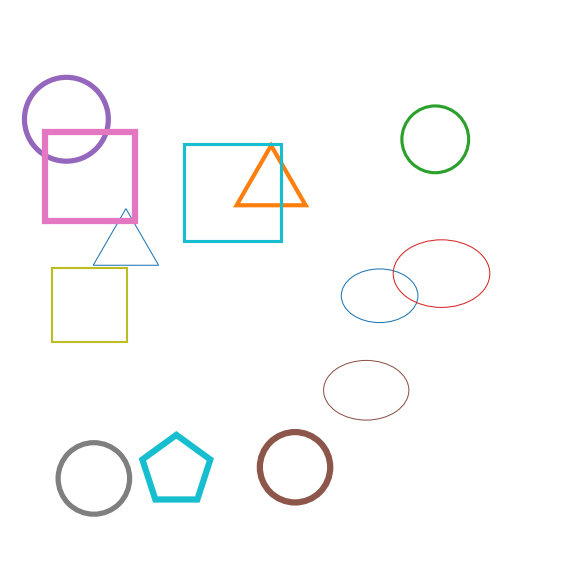[{"shape": "triangle", "thickness": 0.5, "radius": 0.33, "center": [0.218, 0.573]}, {"shape": "oval", "thickness": 0.5, "radius": 0.33, "center": [0.657, 0.487]}, {"shape": "triangle", "thickness": 2, "radius": 0.34, "center": [0.469, 0.678]}, {"shape": "circle", "thickness": 1.5, "radius": 0.29, "center": [0.754, 0.758]}, {"shape": "oval", "thickness": 0.5, "radius": 0.42, "center": [0.765, 0.525]}, {"shape": "circle", "thickness": 2.5, "radius": 0.36, "center": [0.115, 0.793]}, {"shape": "oval", "thickness": 0.5, "radius": 0.37, "center": [0.634, 0.323]}, {"shape": "circle", "thickness": 3, "radius": 0.3, "center": [0.511, 0.19]}, {"shape": "square", "thickness": 3, "radius": 0.39, "center": [0.155, 0.693]}, {"shape": "circle", "thickness": 2.5, "radius": 0.31, "center": [0.163, 0.171]}, {"shape": "square", "thickness": 1, "radius": 0.32, "center": [0.155, 0.471]}, {"shape": "square", "thickness": 1.5, "radius": 0.42, "center": [0.402, 0.665]}, {"shape": "pentagon", "thickness": 3, "radius": 0.31, "center": [0.305, 0.184]}]